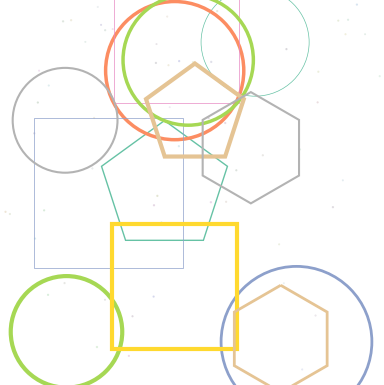[{"shape": "pentagon", "thickness": 1, "radius": 0.86, "center": [0.427, 0.515]}, {"shape": "circle", "thickness": 0.5, "radius": 0.7, "center": [0.663, 0.891]}, {"shape": "circle", "thickness": 2.5, "radius": 0.9, "center": [0.454, 0.817]}, {"shape": "circle", "thickness": 2, "radius": 0.98, "center": [0.77, 0.112]}, {"shape": "square", "thickness": 0.5, "radius": 0.97, "center": [0.282, 0.498]}, {"shape": "square", "thickness": 0.5, "radius": 0.82, "center": [0.459, 0.895]}, {"shape": "circle", "thickness": 3, "radius": 0.72, "center": [0.173, 0.138]}, {"shape": "circle", "thickness": 2.5, "radius": 0.85, "center": [0.489, 0.844]}, {"shape": "square", "thickness": 3, "radius": 0.81, "center": [0.454, 0.255]}, {"shape": "pentagon", "thickness": 3, "radius": 0.67, "center": [0.506, 0.701]}, {"shape": "hexagon", "thickness": 2, "radius": 0.7, "center": [0.729, 0.12]}, {"shape": "circle", "thickness": 1.5, "radius": 0.68, "center": [0.169, 0.688]}, {"shape": "hexagon", "thickness": 1.5, "radius": 0.72, "center": [0.652, 0.616]}]